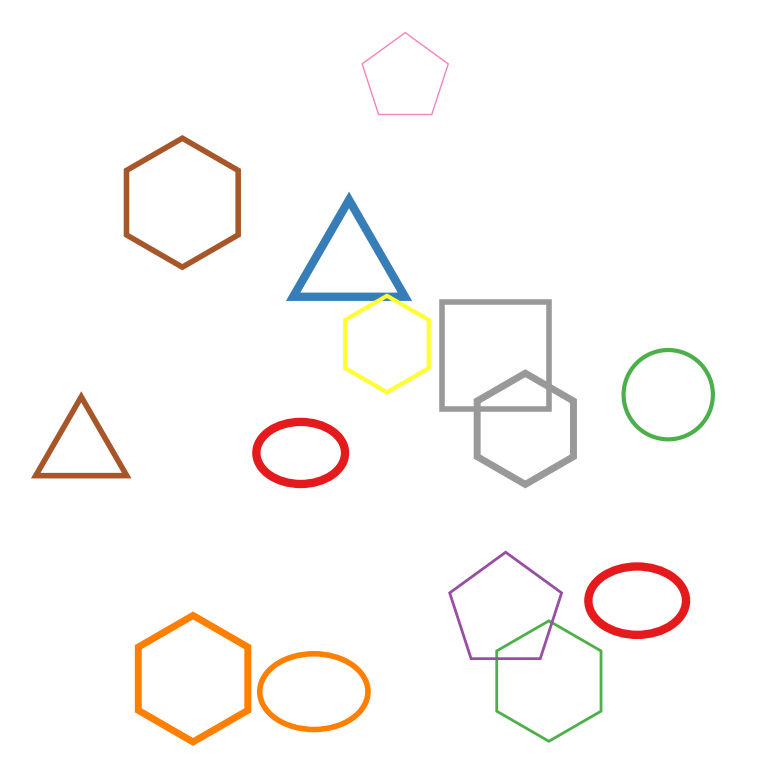[{"shape": "oval", "thickness": 3, "radius": 0.32, "center": [0.828, 0.22]}, {"shape": "oval", "thickness": 3, "radius": 0.29, "center": [0.391, 0.412]}, {"shape": "triangle", "thickness": 3, "radius": 0.42, "center": [0.453, 0.657]}, {"shape": "hexagon", "thickness": 1, "radius": 0.39, "center": [0.713, 0.116]}, {"shape": "circle", "thickness": 1.5, "radius": 0.29, "center": [0.868, 0.487]}, {"shape": "pentagon", "thickness": 1, "radius": 0.38, "center": [0.657, 0.206]}, {"shape": "hexagon", "thickness": 2.5, "radius": 0.41, "center": [0.251, 0.119]}, {"shape": "oval", "thickness": 2, "radius": 0.35, "center": [0.408, 0.102]}, {"shape": "hexagon", "thickness": 1.5, "radius": 0.31, "center": [0.503, 0.553]}, {"shape": "triangle", "thickness": 2, "radius": 0.34, "center": [0.105, 0.416]}, {"shape": "hexagon", "thickness": 2, "radius": 0.42, "center": [0.237, 0.737]}, {"shape": "pentagon", "thickness": 0.5, "radius": 0.29, "center": [0.526, 0.899]}, {"shape": "square", "thickness": 2, "radius": 0.35, "center": [0.644, 0.538]}, {"shape": "hexagon", "thickness": 2.5, "radius": 0.36, "center": [0.682, 0.443]}]